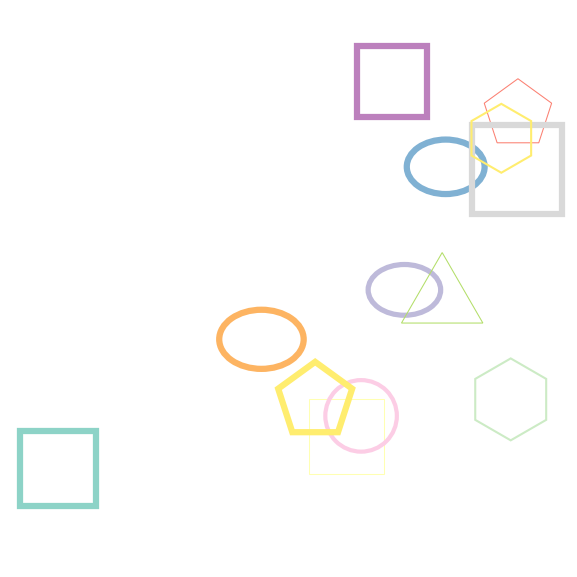[{"shape": "square", "thickness": 3, "radius": 0.33, "center": [0.101, 0.188]}, {"shape": "square", "thickness": 0.5, "radius": 0.32, "center": [0.6, 0.244]}, {"shape": "oval", "thickness": 2.5, "radius": 0.31, "center": [0.7, 0.497]}, {"shape": "pentagon", "thickness": 0.5, "radius": 0.31, "center": [0.897, 0.801]}, {"shape": "oval", "thickness": 3, "radius": 0.34, "center": [0.772, 0.71]}, {"shape": "oval", "thickness": 3, "radius": 0.37, "center": [0.453, 0.412]}, {"shape": "triangle", "thickness": 0.5, "radius": 0.41, "center": [0.766, 0.48]}, {"shape": "circle", "thickness": 2, "radius": 0.31, "center": [0.625, 0.279]}, {"shape": "square", "thickness": 3, "radius": 0.39, "center": [0.895, 0.706]}, {"shape": "square", "thickness": 3, "radius": 0.31, "center": [0.679, 0.857]}, {"shape": "hexagon", "thickness": 1, "radius": 0.35, "center": [0.884, 0.308]}, {"shape": "hexagon", "thickness": 1, "radius": 0.3, "center": [0.868, 0.76]}, {"shape": "pentagon", "thickness": 3, "radius": 0.34, "center": [0.546, 0.305]}]